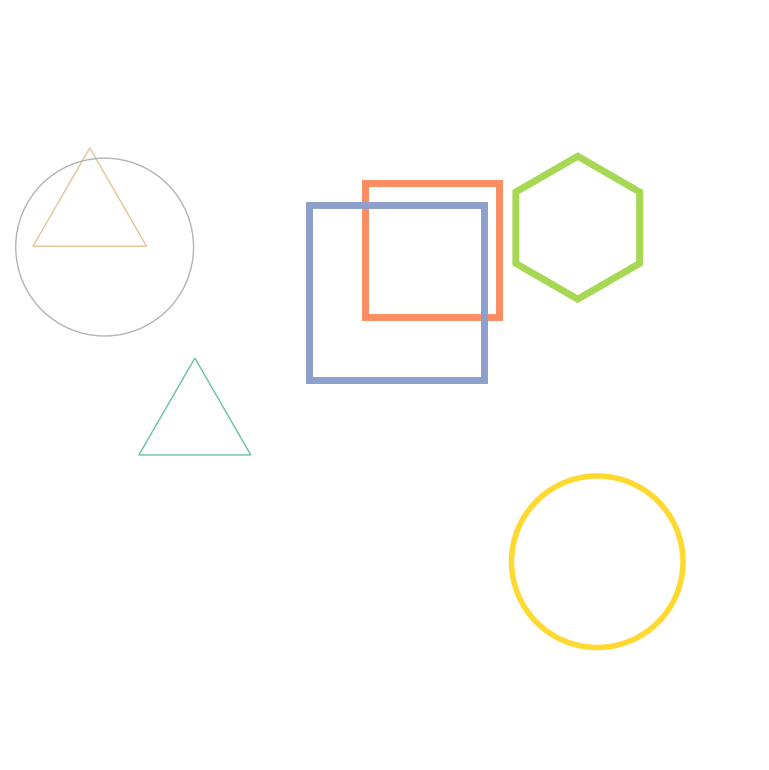[{"shape": "triangle", "thickness": 0.5, "radius": 0.42, "center": [0.253, 0.451]}, {"shape": "square", "thickness": 2.5, "radius": 0.43, "center": [0.561, 0.675]}, {"shape": "square", "thickness": 2.5, "radius": 0.57, "center": [0.515, 0.62]}, {"shape": "hexagon", "thickness": 2.5, "radius": 0.46, "center": [0.75, 0.704]}, {"shape": "circle", "thickness": 2, "radius": 0.56, "center": [0.776, 0.27]}, {"shape": "triangle", "thickness": 0.5, "radius": 0.43, "center": [0.117, 0.723]}, {"shape": "circle", "thickness": 0.5, "radius": 0.58, "center": [0.136, 0.679]}]